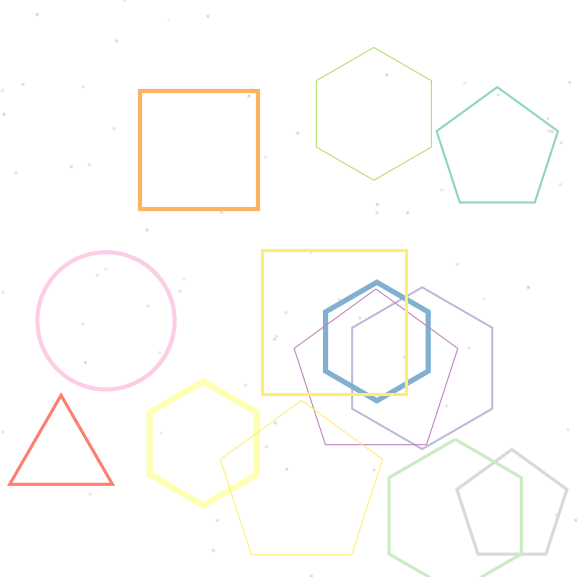[{"shape": "pentagon", "thickness": 1, "radius": 0.55, "center": [0.861, 0.738]}, {"shape": "hexagon", "thickness": 3, "radius": 0.54, "center": [0.352, 0.231]}, {"shape": "hexagon", "thickness": 1, "radius": 0.7, "center": [0.731, 0.362]}, {"shape": "triangle", "thickness": 1.5, "radius": 0.51, "center": [0.106, 0.212]}, {"shape": "hexagon", "thickness": 2.5, "radius": 0.51, "center": [0.653, 0.408]}, {"shape": "square", "thickness": 2, "radius": 0.51, "center": [0.344, 0.739]}, {"shape": "hexagon", "thickness": 0.5, "radius": 0.58, "center": [0.647, 0.802]}, {"shape": "circle", "thickness": 2, "radius": 0.59, "center": [0.184, 0.444]}, {"shape": "pentagon", "thickness": 1.5, "radius": 0.5, "center": [0.886, 0.121]}, {"shape": "pentagon", "thickness": 0.5, "radius": 0.75, "center": [0.651, 0.35]}, {"shape": "hexagon", "thickness": 1.5, "radius": 0.66, "center": [0.788, 0.106]}, {"shape": "pentagon", "thickness": 0.5, "radius": 0.74, "center": [0.522, 0.158]}, {"shape": "square", "thickness": 1.5, "radius": 0.62, "center": [0.578, 0.441]}]